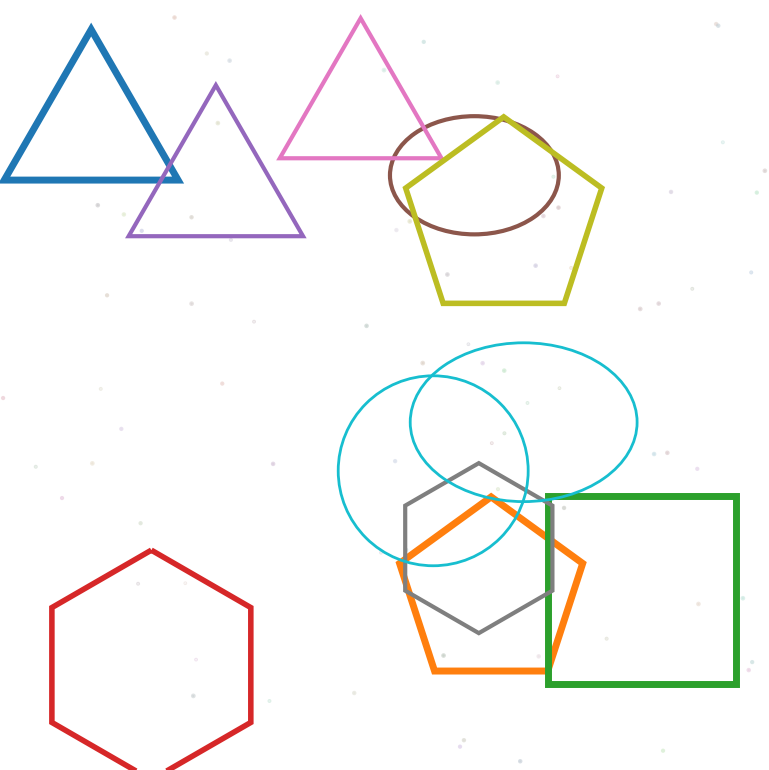[{"shape": "triangle", "thickness": 2.5, "radius": 0.65, "center": [0.118, 0.831]}, {"shape": "pentagon", "thickness": 2.5, "radius": 0.63, "center": [0.638, 0.23]}, {"shape": "square", "thickness": 2.5, "radius": 0.61, "center": [0.834, 0.234]}, {"shape": "hexagon", "thickness": 2, "radius": 0.75, "center": [0.197, 0.136]}, {"shape": "triangle", "thickness": 1.5, "radius": 0.65, "center": [0.28, 0.759]}, {"shape": "oval", "thickness": 1.5, "radius": 0.55, "center": [0.616, 0.772]}, {"shape": "triangle", "thickness": 1.5, "radius": 0.61, "center": [0.468, 0.855]}, {"shape": "hexagon", "thickness": 1.5, "radius": 0.55, "center": [0.622, 0.288]}, {"shape": "pentagon", "thickness": 2, "radius": 0.67, "center": [0.654, 0.714]}, {"shape": "circle", "thickness": 1, "radius": 0.62, "center": [0.563, 0.389]}, {"shape": "oval", "thickness": 1, "radius": 0.74, "center": [0.68, 0.452]}]